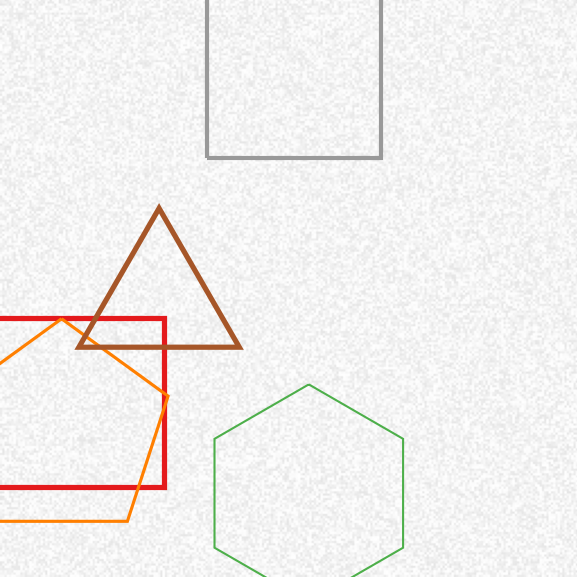[{"shape": "square", "thickness": 2.5, "radius": 0.73, "center": [0.138, 0.302]}, {"shape": "hexagon", "thickness": 1, "radius": 0.94, "center": [0.535, 0.145]}, {"shape": "pentagon", "thickness": 1.5, "radius": 0.97, "center": [0.107, 0.253]}, {"shape": "triangle", "thickness": 2.5, "radius": 0.8, "center": [0.275, 0.478]}, {"shape": "square", "thickness": 2, "radius": 0.75, "center": [0.509, 0.876]}]